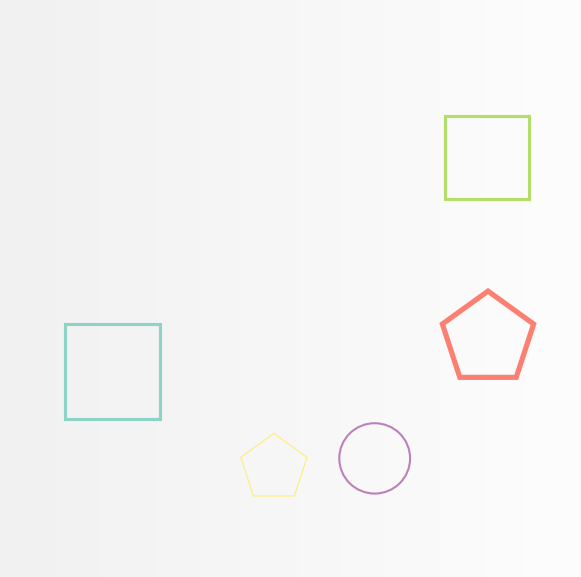[{"shape": "square", "thickness": 1.5, "radius": 0.41, "center": [0.194, 0.356]}, {"shape": "pentagon", "thickness": 2.5, "radius": 0.41, "center": [0.84, 0.413]}, {"shape": "square", "thickness": 1.5, "radius": 0.36, "center": [0.838, 0.727]}, {"shape": "circle", "thickness": 1, "radius": 0.3, "center": [0.645, 0.205]}, {"shape": "pentagon", "thickness": 0.5, "radius": 0.3, "center": [0.471, 0.189]}]